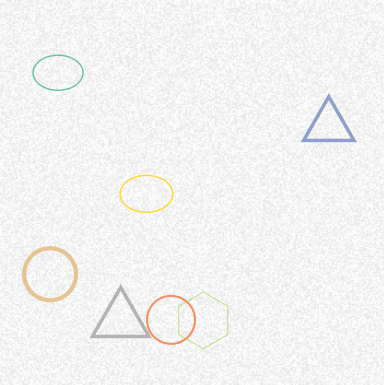[{"shape": "oval", "thickness": 1, "radius": 0.32, "center": [0.151, 0.811]}, {"shape": "circle", "thickness": 1.5, "radius": 0.31, "center": [0.444, 0.169]}, {"shape": "triangle", "thickness": 2.5, "radius": 0.38, "center": [0.854, 0.673]}, {"shape": "hexagon", "thickness": 0.5, "radius": 0.37, "center": [0.528, 0.168]}, {"shape": "oval", "thickness": 1, "radius": 0.34, "center": [0.38, 0.497]}, {"shape": "circle", "thickness": 3, "radius": 0.34, "center": [0.13, 0.288]}, {"shape": "triangle", "thickness": 2.5, "radius": 0.42, "center": [0.313, 0.169]}]